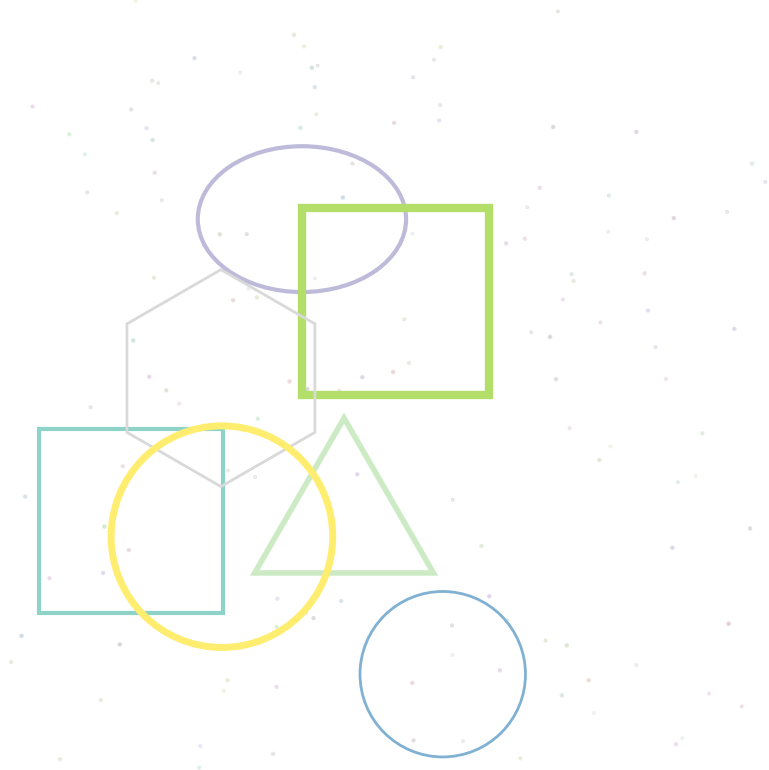[{"shape": "square", "thickness": 1.5, "radius": 0.6, "center": [0.171, 0.323]}, {"shape": "oval", "thickness": 1.5, "radius": 0.68, "center": [0.392, 0.715]}, {"shape": "circle", "thickness": 1, "radius": 0.54, "center": [0.575, 0.124]}, {"shape": "square", "thickness": 3, "radius": 0.61, "center": [0.513, 0.608]}, {"shape": "hexagon", "thickness": 1, "radius": 0.7, "center": [0.287, 0.509]}, {"shape": "triangle", "thickness": 2, "radius": 0.67, "center": [0.447, 0.323]}, {"shape": "circle", "thickness": 2.5, "radius": 0.72, "center": [0.288, 0.303]}]